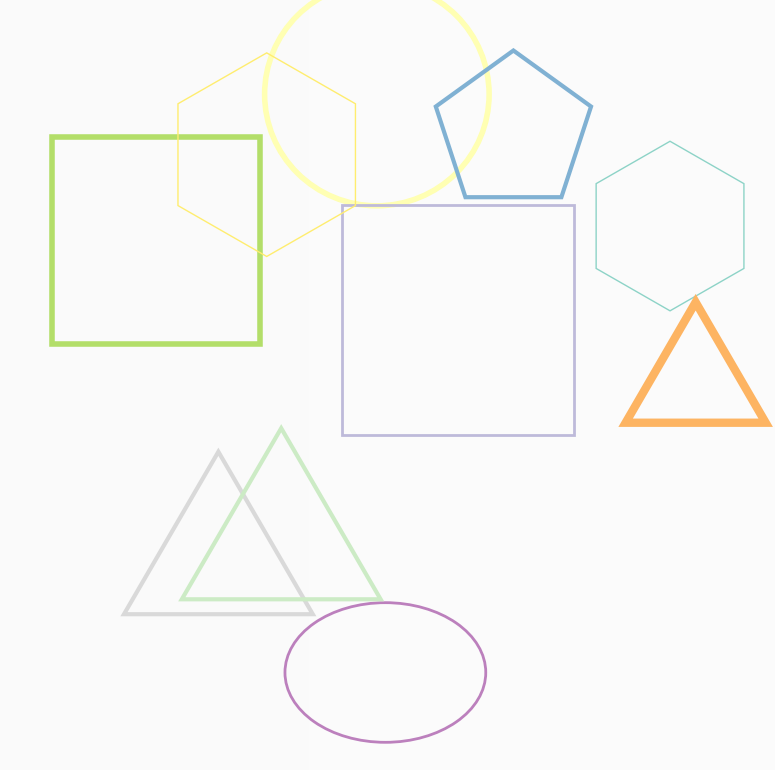[{"shape": "hexagon", "thickness": 0.5, "radius": 0.55, "center": [0.865, 0.706]}, {"shape": "circle", "thickness": 2, "radius": 0.72, "center": [0.486, 0.878]}, {"shape": "square", "thickness": 1, "radius": 0.75, "center": [0.591, 0.584]}, {"shape": "pentagon", "thickness": 1.5, "radius": 0.53, "center": [0.662, 0.829]}, {"shape": "triangle", "thickness": 3, "radius": 0.52, "center": [0.898, 0.503]}, {"shape": "square", "thickness": 2, "radius": 0.67, "center": [0.201, 0.688]}, {"shape": "triangle", "thickness": 1.5, "radius": 0.7, "center": [0.282, 0.273]}, {"shape": "oval", "thickness": 1, "radius": 0.65, "center": [0.497, 0.127]}, {"shape": "triangle", "thickness": 1.5, "radius": 0.74, "center": [0.363, 0.296]}, {"shape": "hexagon", "thickness": 0.5, "radius": 0.66, "center": [0.344, 0.799]}]